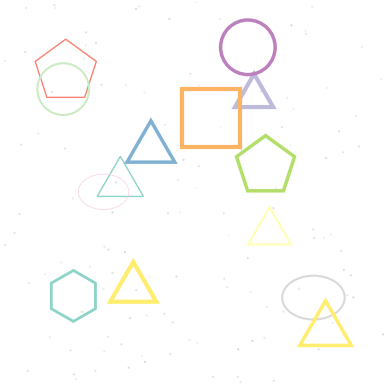[{"shape": "hexagon", "thickness": 2, "radius": 0.33, "center": [0.191, 0.231]}, {"shape": "triangle", "thickness": 1, "radius": 0.35, "center": [0.312, 0.525]}, {"shape": "triangle", "thickness": 1.5, "radius": 0.32, "center": [0.7, 0.397]}, {"shape": "triangle", "thickness": 3, "radius": 0.29, "center": [0.66, 0.751]}, {"shape": "pentagon", "thickness": 1, "radius": 0.42, "center": [0.171, 0.815]}, {"shape": "triangle", "thickness": 2.5, "radius": 0.36, "center": [0.392, 0.615]}, {"shape": "square", "thickness": 3, "radius": 0.38, "center": [0.549, 0.694]}, {"shape": "pentagon", "thickness": 2.5, "radius": 0.4, "center": [0.69, 0.568]}, {"shape": "oval", "thickness": 0.5, "radius": 0.33, "center": [0.269, 0.502]}, {"shape": "oval", "thickness": 1.5, "radius": 0.41, "center": [0.814, 0.227]}, {"shape": "circle", "thickness": 2.5, "radius": 0.35, "center": [0.644, 0.877]}, {"shape": "circle", "thickness": 1.5, "radius": 0.34, "center": [0.164, 0.769]}, {"shape": "triangle", "thickness": 2.5, "radius": 0.39, "center": [0.846, 0.141]}, {"shape": "triangle", "thickness": 3, "radius": 0.35, "center": [0.346, 0.251]}]